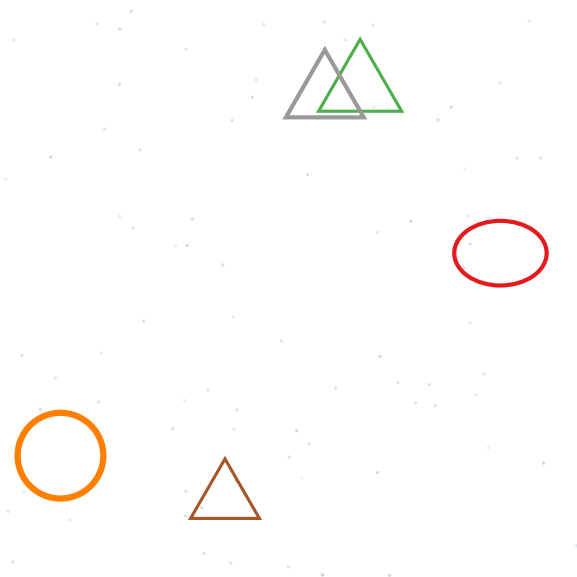[{"shape": "oval", "thickness": 2, "radius": 0.4, "center": [0.867, 0.561]}, {"shape": "triangle", "thickness": 1.5, "radius": 0.42, "center": [0.624, 0.848]}, {"shape": "circle", "thickness": 3, "radius": 0.37, "center": [0.105, 0.21]}, {"shape": "triangle", "thickness": 1.5, "radius": 0.34, "center": [0.39, 0.136]}, {"shape": "triangle", "thickness": 2, "radius": 0.39, "center": [0.562, 0.835]}]